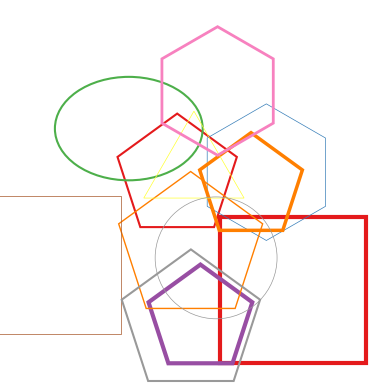[{"shape": "square", "thickness": 3, "radius": 0.95, "center": [0.761, 0.247]}, {"shape": "pentagon", "thickness": 1.5, "radius": 0.81, "center": [0.46, 0.542]}, {"shape": "hexagon", "thickness": 0.5, "radius": 0.89, "center": [0.692, 0.553]}, {"shape": "oval", "thickness": 1.5, "radius": 0.96, "center": [0.335, 0.666]}, {"shape": "pentagon", "thickness": 3, "radius": 0.71, "center": [0.521, 0.171]}, {"shape": "pentagon", "thickness": 1, "radius": 0.98, "center": [0.495, 0.358]}, {"shape": "pentagon", "thickness": 2.5, "radius": 0.7, "center": [0.652, 0.515]}, {"shape": "triangle", "thickness": 0.5, "radius": 0.75, "center": [0.504, 0.561]}, {"shape": "square", "thickness": 0.5, "radius": 0.9, "center": [0.134, 0.311]}, {"shape": "hexagon", "thickness": 2, "radius": 0.83, "center": [0.565, 0.764]}, {"shape": "circle", "thickness": 0.5, "radius": 0.79, "center": [0.561, 0.33]}, {"shape": "pentagon", "thickness": 1.5, "radius": 0.94, "center": [0.496, 0.163]}]